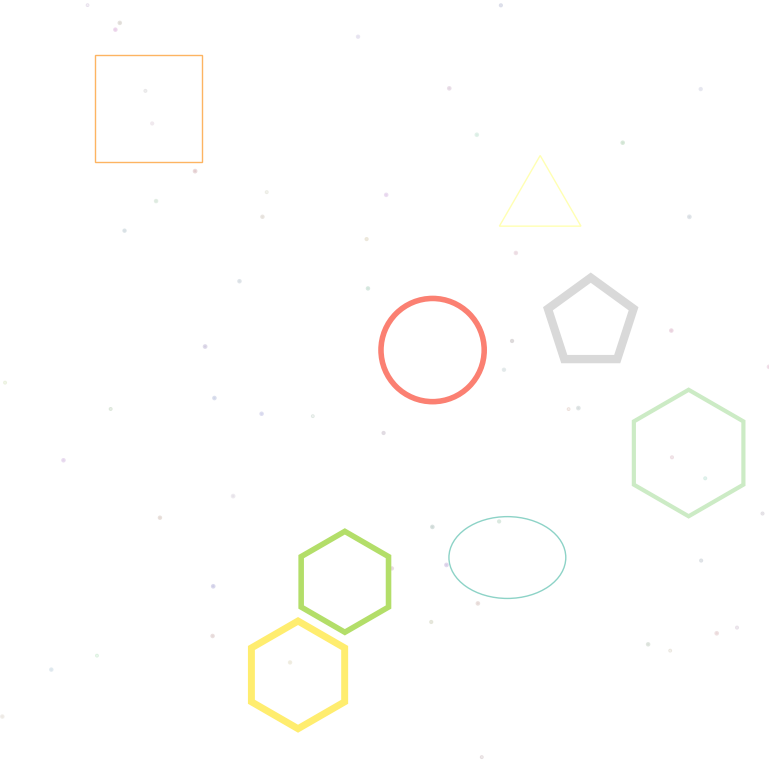[{"shape": "oval", "thickness": 0.5, "radius": 0.38, "center": [0.659, 0.276]}, {"shape": "triangle", "thickness": 0.5, "radius": 0.31, "center": [0.702, 0.737]}, {"shape": "circle", "thickness": 2, "radius": 0.34, "center": [0.562, 0.545]}, {"shape": "square", "thickness": 0.5, "radius": 0.35, "center": [0.193, 0.859]}, {"shape": "hexagon", "thickness": 2, "radius": 0.33, "center": [0.448, 0.244]}, {"shape": "pentagon", "thickness": 3, "radius": 0.29, "center": [0.767, 0.581]}, {"shape": "hexagon", "thickness": 1.5, "radius": 0.41, "center": [0.894, 0.412]}, {"shape": "hexagon", "thickness": 2.5, "radius": 0.35, "center": [0.387, 0.124]}]